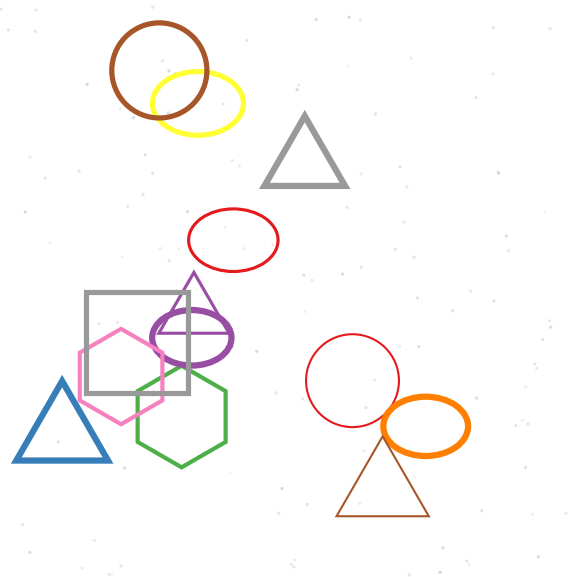[{"shape": "circle", "thickness": 1, "radius": 0.4, "center": [0.61, 0.34]}, {"shape": "oval", "thickness": 1.5, "radius": 0.39, "center": [0.404, 0.583]}, {"shape": "triangle", "thickness": 3, "radius": 0.46, "center": [0.108, 0.248]}, {"shape": "hexagon", "thickness": 2, "radius": 0.44, "center": [0.315, 0.278]}, {"shape": "triangle", "thickness": 1.5, "radius": 0.35, "center": [0.336, 0.457]}, {"shape": "oval", "thickness": 3, "radius": 0.34, "center": [0.332, 0.414]}, {"shape": "oval", "thickness": 3, "radius": 0.37, "center": [0.737, 0.261]}, {"shape": "oval", "thickness": 2.5, "radius": 0.39, "center": [0.343, 0.82]}, {"shape": "circle", "thickness": 2.5, "radius": 0.41, "center": [0.276, 0.877]}, {"shape": "triangle", "thickness": 1, "radius": 0.46, "center": [0.663, 0.151]}, {"shape": "hexagon", "thickness": 2, "radius": 0.41, "center": [0.21, 0.347]}, {"shape": "triangle", "thickness": 3, "radius": 0.4, "center": [0.528, 0.717]}, {"shape": "square", "thickness": 2.5, "radius": 0.44, "center": [0.237, 0.406]}]